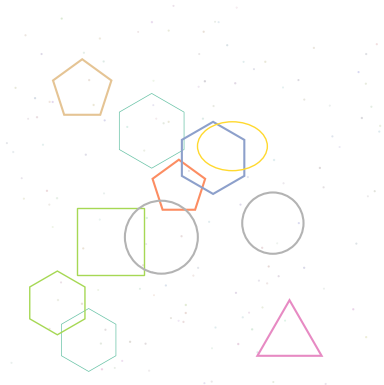[{"shape": "hexagon", "thickness": 0.5, "radius": 0.49, "center": [0.394, 0.66]}, {"shape": "hexagon", "thickness": 0.5, "radius": 0.41, "center": [0.23, 0.117]}, {"shape": "pentagon", "thickness": 1.5, "radius": 0.36, "center": [0.465, 0.513]}, {"shape": "hexagon", "thickness": 1.5, "radius": 0.47, "center": [0.553, 0.59]}, {"shape": "triangle", "thickness": 1.5, "radius": 0.48, "center": [0.752, 0.124]}, {"shape": "square", "thickness": 1, "radius": 0.43, "center": [0.287, 0.373]}, {"shape": "hexagon", "thickness": 1, "radius": 0.41, "center": [0.149, 0.213]}, {"shape": "oval", "thickness": 1, "radius": 0.45, "center": [0.604, 0.62]}, {"shape": "pentagon", "thickness": 1.5, "radius": 0.4, "center": [0.214, 0.766]}, {"shape": "circle", "thickness": 1.5, "radius": 0.47, "center": [0.419, 0.384]}, {"shape": "circle", "thickness": 1.5, "radius": 0.4, "center": [0.709, 0.42]}]